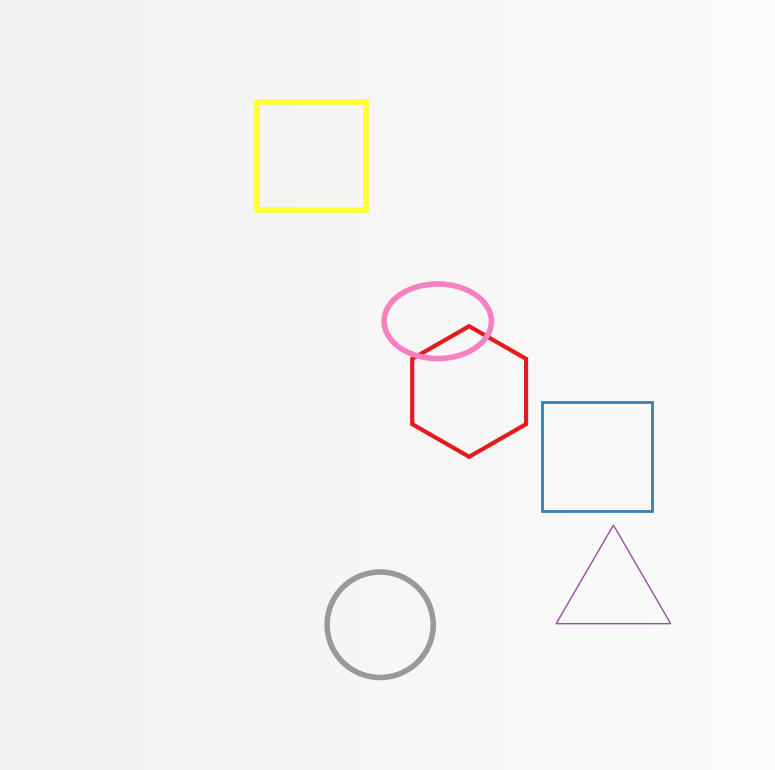[{"shape": "hexagon", "thickness": 1.5, "radius": 0.42, "center": [0.605, 0.492]}, {"shape": "square", "thickness": 1, "radius": 0.35, "center": [0.77, 0.408]}, {"shape": "triangle", "thickness": 0.5, "radius": 0.43, "center": [0.792, 0.233]}, {"shape": "square", "thickness": 2, "radius": 0.35, "center": [0.402, 0.797]}, {"shape": "oval", "thickness": 2, "radius": 0.35, "center": [0.565, 0.583]}, {"shape": "circle", "thickness": 2, "radius": 0.34, "center": [0.491, 0.189]}]